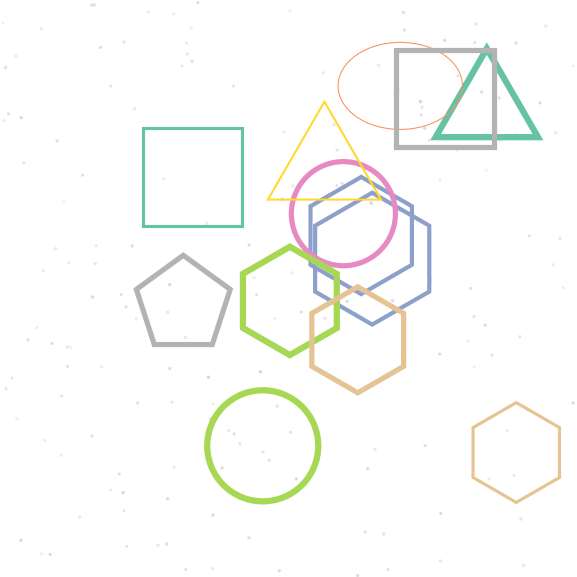[{"shape": "square", "thickness": 1.5, "radius": 0.42, "center": [0.333, 0.693]}, {"shape": "triangle", "thickness": 3, "radius": 0.51, "center": [0.843, 0.813]}, {"shape": "oval", "thickness": 0.5, "radius": 0.54, "center": [0.693, 0.85]}, {"shape": "hexagon", "thickness": 2, "radius": 0.51, "center": [0.625, 0.591]}, {"shape": "hexagon", "thickness": 2, "radius": 0.57, "center": [0.645, 0.551]}, {"shape": "circle", "thickness": 2.5, "radius": 0.45, "center": [0.595, 0.629]}, {"shape": "hexagon", "thickness": 3, "radius": 0.47, "center": [0.502, 0.478]}, {"shape": "circle", "thickness": 3, "radius": 0.48, "center": [0.455, 0.227]}, {"shape": "triangle", "thickness": 1, "radius": 0.57, "center": [0.562, 0.71]}, {"shape": "hexagon", "thickness": 1.5, "radius": 0.43, "center": [0.894, 0.216]}, {"shape": "hexagon", "thickness": 2.5, "radius": 0.46, "center": [0.619, 0.411]}, {"shape": "square", "thickness": 2.5, "radius": 0.42, "center": [0.771, 0.829]}, {"shape": "pentagon", "thickness": 2.5, "radius": 0.43, "center": [0.317, 0.472]}]